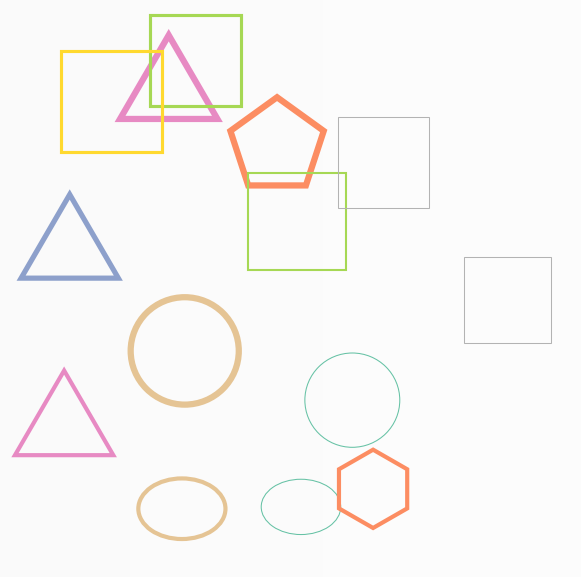[{"shape": "oval", "thickness": 0.5, "radius": 0.34, "center": [0.518, 0.121]}, {"shape": "circle", "thickness": 0.5, "radius": 0.41, "center": [0.606, 0.306]}, {"shape": "pentagon", "thickness": 3, "radius": 0.42, "center": [0.477, 0.746]}, {"shape": "hexagon", "thickness": 2, "radius": 0.34, "center": [0.642, 0.153]}, {"shape": "triangle", "thickness": 2.5, "radius": 0.48, "center": [0.12, 0.566]}, {"shape": "triangle", "thickness": 3, "radius": 0.48, "center": [0.29, 0.841]}, {"shape": "triangle", "thickness": 2, "radius": 0.49, "center": [0.11, 0.26]}, {"shape": "square", "thickness": 1, "radius": 0.42, "center": [0.512, 0.615]}, {"shape": "square", "thickness": 1.5, "radius": 0.39, "center": [0.337, 0.894]}, {"shape": "square", "thickness": 1.5, "radius": 0.43, "center": [0.191, 0.824]}, {"shape": "oval", "thickness": 2, "radius": 0.37, "center": [0.313, 0.118]}, {"shape": "circle", "thickness": 3, "radius": 0.46, "center": [0.318, 0.391]}, {"shape": "square", "thickness": 0.5, "radius": 0.37, "center": [0.873, 0.48]}, {"shape": "square", "thickness": 0.5, "radius": 0.39, "center": [0.66, 0.718]}]